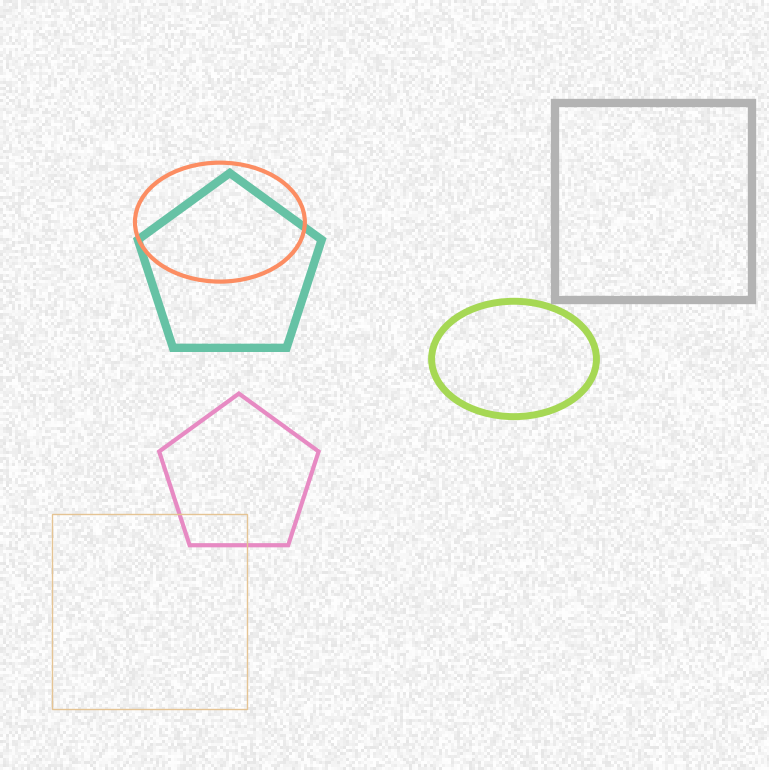[{"shape": "pentagon", "thickness": 3, "radius": 0.63, "center": [0.298, 0.65]}, {"shape": "oval", "thickness": 1.5, "radius": 0.55, "center": [0.286, 0.712]}, {"shape": "pentagon", "thickness": 1.5, "radius": 0.54, "center": [0.31, 0.38]}, {"shape": "oval", "thickness": 2.5, "radius": 0.54, "center": [0.668, 0.534]}, {"shape": "square", "thickness": 0.5, "radius": 0.63, "center": [0.194, 0.206]}, {"shape": "square", "thickness": 3, "radius": 0.64, "center": [0.848, 0.738]}]